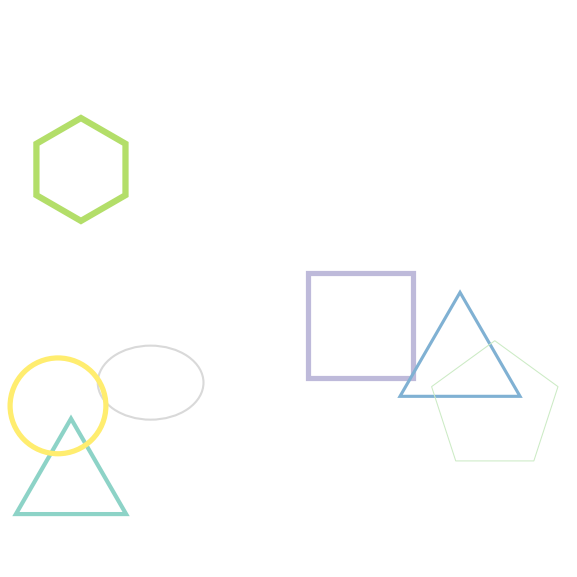[{"shape": "triangle", "thickness": 2, "radius": 0.55, "center": [0.123, 0.164]}, {"shape": "square", "thickness": 2.5, "radius": 0.45, "center": [0.624, 0.436]}, {"shape": "triangle", "thickness": 1.5, "radius": 0.6, "center": [0.797, 0.373]}, {"shape": "hexagon", "thickness": 3, "radius": 0.45, "center": [0.14, 0.706]}, {"shape": "oval", "thickness": 1, "radius": 0.46, "center": [0.261, 0.337]}, {"shape": "pentagon", "thickness": 0.5, "radius": 0.58, "center": [0.857, 0.294]}, {"shape": "circle", "thickness": 2.5, "radius": 0.41, "center": [0.1, 0.296]}]